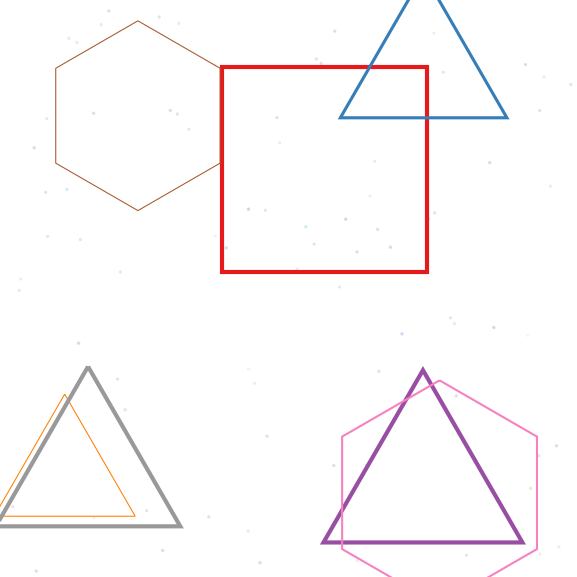[{"shape": "square", "thickness": 2, "radius": 0.89, "center": [0.562, 0.705]}, {"shape": "triangle", "thickness": 1.5, "radius": 0.83, "center": [0.734, 0.878]}, {"shape": "triangle", "thickness": 2, "radius": 0.99, "center": [0.732, 0.159]}, {"shape": "triangle", "thickness": 0.5, "radius": 0.7, "center": [0.112, 0.176]}, {"shape": "hexagon", "thickness": 0.5, "radius": 0.82, "center": [0.239, 0.799]}, {"shape": "hexagon", "thickness": 1, "radius": 0.97, "center": [0.761, 0.146]}, {"shape": "triangle", "thickness": 2, "radius": 0.92, "center": [0.152, 0.18]}]